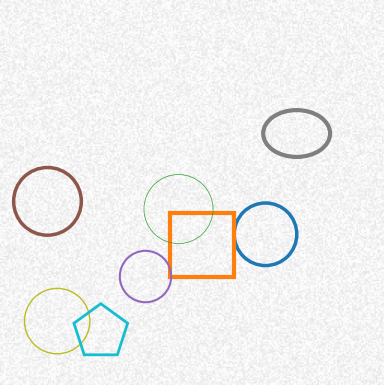[{"shape": "circle", "thickness": 2.5, "radius": 0.41, "center": [0.69, 0.391]}, {"shape": "square", "thickness": 3, "radius": 0.42, "center": [0.525, 0.364]}, {"shape": "circle", "thickness": 0.5, "radius": 0.45, "center": [0.464, 0.457]}, {"shape": "circle", "thickness": 1.5, "radius": 0.33, "center": [0.378, 0.282]}, {"shape": "circle", "thickness": 2.5, "radius": 0.44, "center": [0.123, 0.477]}, {"shape": "oval", "thickness": 3, "radius": 0.43, "center": [0.771, 0.653]}, {"shape": "circle", "thickness": 1, "radius": 0.42, "center": [0.149, 0.166]}, {"shape": "pentagon", "thickness": 2, "radius": 0.37, "center": [0.262, 0.138]}]